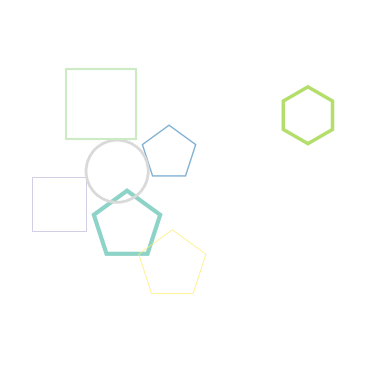[{"shape": "pentagon", "thickness": 3, "radius": 0.45, "center": [0.33, 0.414]}, {"shape": "square", "thickness": 0.5, "radius": 0.35, "center": [0.154, 0.469]}, {"shape": "pentagon", "thickness": 1, "radius": 0.36, "center": [0.439, 0.602]}, {"shape": "hexagon", "thickness": 2.5, "radius": 0.37, "center": [0.8, 0.701]}, {"shape": "circle", "thickness": 2, "radius": 0.4, "center": [0.304, 0.555]}, {"shape": "square", "thickness": 1.5, "radius": 0.46, "center": [0.263, 0.73]}, {"shape": "pentagon", "thickness": 0.5, "radius": 0.46, "center": [0.448, 0.311]}]